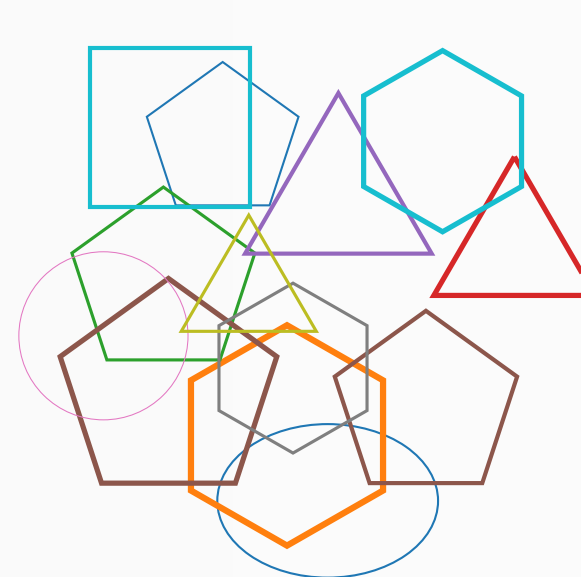[{"shape": "pentagon", "thickness": 1, "radius": 0.69, "center": [0.383, 0.755]}, {"shape": "oval", "thickness": 1, "radius": 0.95, "center": [0.564, 0.132]}, {"shape": "hexagon", "thickness": 3, "radius": 0.95, "center": [0.494, 0.245]}, {"shape": "pentagon", "thickness": 1.5, "radius": 0.83, "center": [0.281, 0.51]}, {"shape": "triangle", "thickness": 2.5, "radius": 0.8, "center": [0.885, 0.568]}, {"shape": "triangle", "thickness": 2, "radius": 0.93, "center": [0.582, 0.653]}, {"shape": "pentagon", "thickness": 2.5, "radius": 0.98, "center": [0.29, 0.321]}, {"shape": "pentagon", "thickness": 2, "radius": 0.82, "center": [0.733, 0.296]}, {"shape": "circle", "thickness": 0.5, "radius": 0.73, "center": [0.178, 0.418]}, {"shape": "hexagon", "thickness": 1.5, "radius": 0.74, "center": [0.504, 0.362]}, {"shape": "triangle", "thickness": 1.5, "radius": 0.67, "center": [0.428, 0.492]}, {"shape": "square", "thickness": 2, "radius": 0.69, "center": [0.292, 0.778]}, {"shape": "hexagon", "thickness": 2.5, "radius": 0.78, "center": [0.761, 0.755]}]